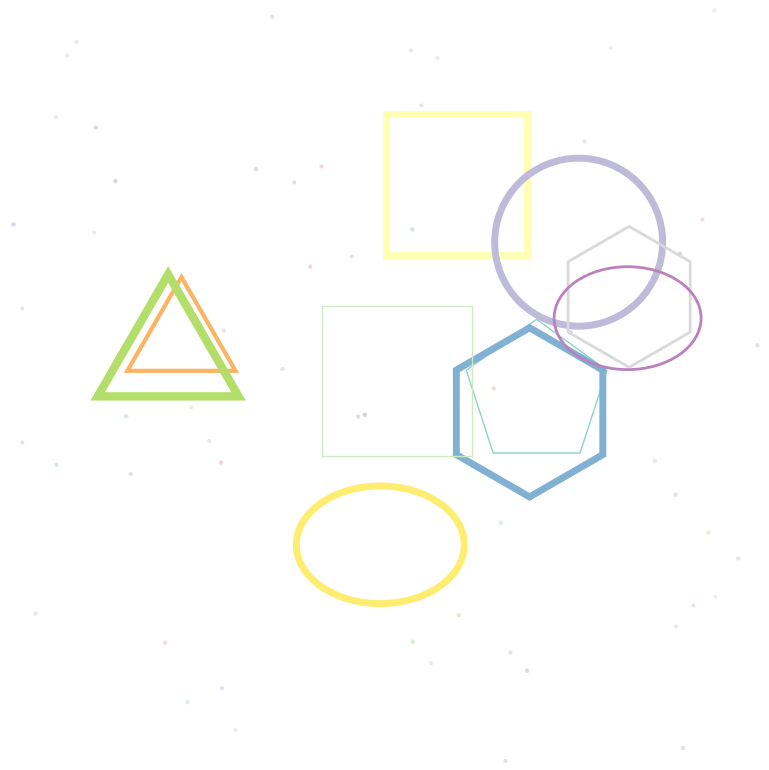[{"shape": "pentagon", "thickness": 0.5, "radius": 0.48, "center": [0.697, 0.489]}, {"shape": "square", "thickness": 2.5, "radius": 0.46, "center": [0.593, 0.76]}, {"shape": "circle", "thickness": 2.5, "radius": 0.55, "center": [0.752, 0.686]}, {"shape": "hexagon", "thickness": 2.5, "radius": 0.55, "center": [0.688, 0.464]}, {"shape": "triangle", "thickness": 1.5, "radius": 0.41, "center": [0.236, 0.559]}, {"shape": "triangle", "thickness": 3, "radius": 0.53, "center": [0.218, 0.538]}, {"shape": "hexagon", "thickness": 1, "radius": 0.46, "center": [0.817, 0.614]}, {"shape": "oval", "thickness": 1, "radius": 0.48, "center": [0.815, 0.587]}, {"shape": "square", "thickness": 0.5, "radius": 0.49, "center": [0.515, 0.505]}, {"shape": "oval", "thickness": 2.5, "radius": 0.55, "center": [0.494, 0.293]}]